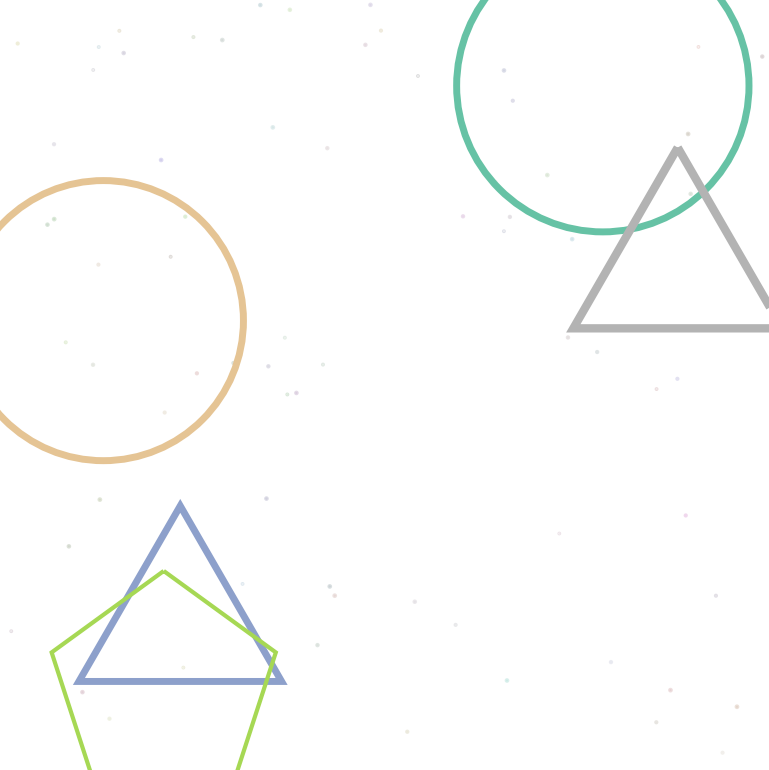[{"shape": "circle", "thickness": 2.5, "radius": 0.95, "center": [0.783, 0.889]}, {"shape": "triangle", "thickness": 2.5, "radius": 0.76, "center": [0.234, 0.191]}, {"shape": "pentagon", "thickness": 1.5, "radius": 0.77, "center": [0.213, 0.105]}, {"shape": "circle", "thickness": 2.5, "radius": 0.91, "center": [0.134, 0.584]}, {"shape": "triangle", "thickness": 3, "radius": 0.78, "center": [0.88, 0.652]}]